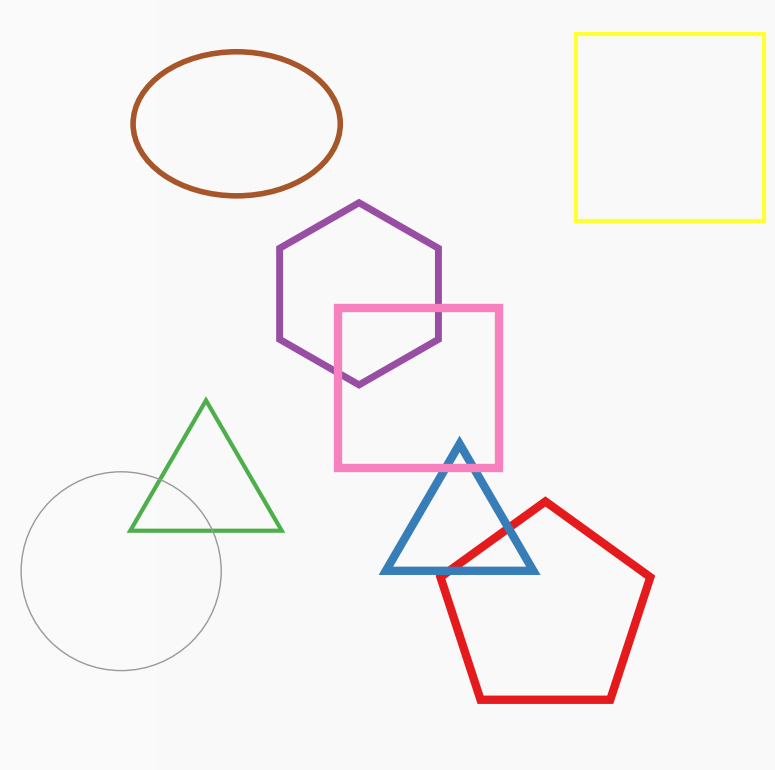[{"shape": "pentagon", "thickness": 3, "radius": 0.71, "center": [0.704, 0.206]}, {"shape": "triangle", "thickness": 3, "radius": 0.55, "center": [0.593, 0.314]}, {"shape": "triangle", "thickness": 1.5, "radius": 0.56, "center": [0.266, 0.367]}, {"shape": "hexagon", "thickness": 2.5, "radius": 0.59, "center": [0.463, 0.618]}, {"shape": "square", "thickness": 1.5, "radius": 0.6, "center": [0.864, 0.834]}, {"shape": "oval", "thickness": 2, "radius": 0.67, "center": [0.305, 0.839]}, {"shape": "square", "thickness": 3, "radius": 0.52, "center": [0.54, 0.496]}, {"shape": "circle", "thickness": 0.5, "radius": 0.65, "center": [0.156, 0.258]}]